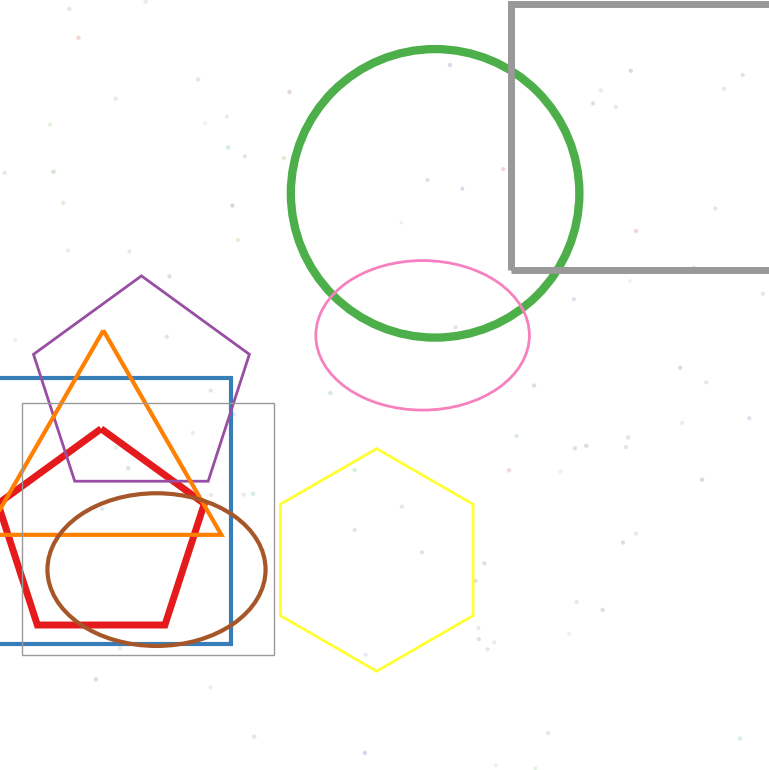[{"shape": "pentagon", "thickness": 2.5, "radius": 0.7, "center": [0.131, 0.302]}, {"shape": "square", "thickness": 1.5, "radius": 0.86, "center": [0.128, 0.336]}, {"shape": "circle", "thickness": 3, "radius": 0.94, "center": [0.565, 0.749]}, {"shape": "pentagon", "thickness": 1, "radius": 0.74, "center": [0.184, 0.494]}, {"shape": "triangle", "thickness": 1.5, "radius": 0.88, "center": [0.134, 0.394]}, {"shape": "hexagon", "thickness": 1, "radius": 0.72, "center": [0.489, 0.273]}, {"shape": "oval", "thickness": 1.5, "radius": 0.71, "center": [0.203, 0.26]}, {"shape": "oval", "thickness": 1, "radius": 0.69, "center": [0.549, 0.564]}, {"shape": "square", "thickness": 0.5, "radius": 0.82, "center": [0.192, 0.313]}, {"shape": "square", "thickness": 2.5, "radius": 0.86, "center": [0.837, 0.822]}]